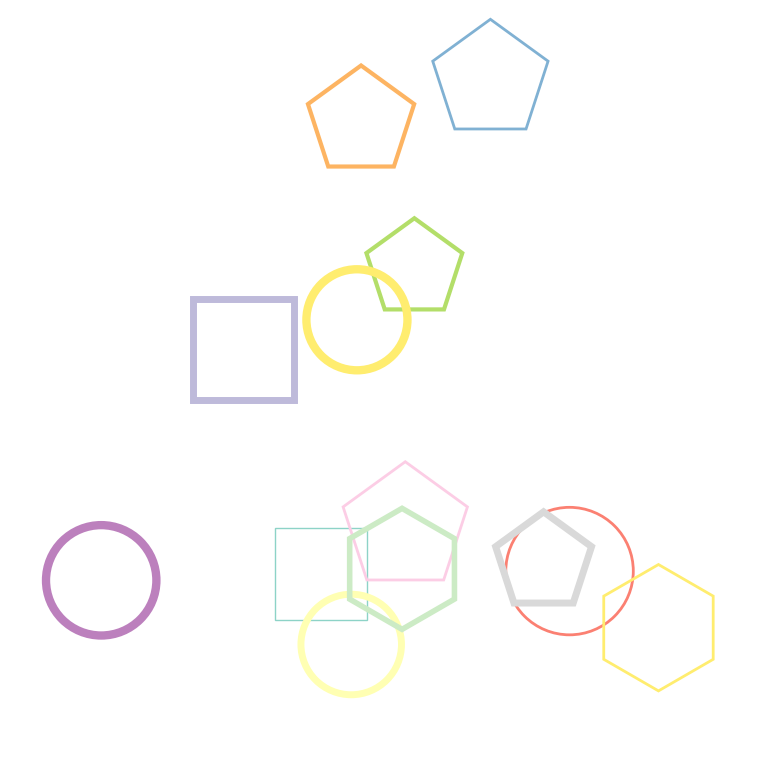[{"shape": "square", "thickness": 0.5, "radius": 0.3, "center": [0.417, 0.254]}, {"shape": "circle", "thickness": 2.5, "radius": 0.33, "center": [0.456, 0.163]}, {"shape": "square", "thickness": 2.5, "radius": 0.33, "center": [0.316, 0.547]}, {"shape": "circle", "thickness": 1, "radius": 0.41, "center": [0.74, 0.258]}, {"shape": "pentagon", "thickness": 1, "radius": 0.39, "center": [0.637, 0.896]}, {"shape": "pentagon", "thickness": 1.5, "radius": 0.36, "center": [0.469, 0.842]}, {"shape": "pentagon", "thickness": 1.5, "radius": 0.33, "center": [0.538, 0.651]}, {"shape": "pentagon", "thickness": 1, "radius": 0.42, "center": [0.526, 0.315]}, {"shape": "pentagon", "thickness": 2.5, "radius": 0.33, "center": [0.706, 0.27]}, {"shape": "circle", "thickness": 3, "radius": 0.36, "center": [0.131, 0.246]}, {"shape": "hexagon", "thickness": 2, "radius": 0.39, "center": [0.522, 0.261]}, {"shape": "circle", "thickness": 3, "radius": 0.33, "center": [0.464, 0.585]}, {"shape": "hexagon", "thickness": 1, "radius": 0.41, "center": [0.855, 0.185]}]